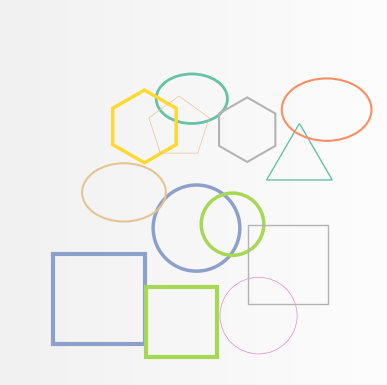[{"shape": "triangle", "thickness": 1, "radius": 0.49, "center": [0.773, 0.581]}, {"shape": "oval", "thickness": 2, "radius": 0.46, "center": [0.495, 0.744]}, {"shape": "oval", "thickness": 1.5, "radius": 0.58, "center": [0.843, 0.715]}, {"shape": "circle", "thickness": 2.5, "radius": 0.56, "center": [0.507, 0.408]}, {"shape": "square", "thickness": 3, "radius": 0.59, "center": [0.256, 0.223]}, {"shape": "circle", "thickness": 0.5, "radius": 0.5, "center": [0.667, 0.18]}, {"shape": "circle", "thickness": 2.5, "radius": 0.4, "center": [0.6, 0.418]}, {"shape": "square", "thickness": 3, "radius": 0.45, "center": [0.469, 0.164]}, {"shape": "hexagon", "thickness": 2.5, "radius": 0.47, "center": [0.373, 0.672]}, {"shape": "oval", "thickness": 1.5, "radius": 0.54, "center": [0.32, 0.5]}, {"shape": "pentagon", "thickness": 0.5, "radius": 0.41, "center": [0.462, 0.669]}, {"shape": "hexagon", "thickness": 1.5, "radius": 0.42, "center": [0.638, 0.663]}, {"shape": "square", "thickness": 1, "radius": 0.51, "center": [0.743, 0.312]}]